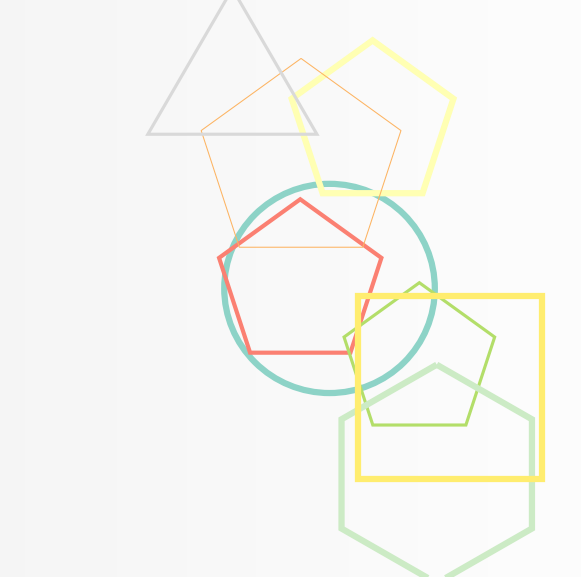[{"shape": "circle", "thickness": 3, "radius": 0.91, "center": [0.567, 0.5]}, {"shape": "pentagon", "thickness": 3, "radius": 0.73, "center": [0.641, 0.783]}, {"shape": "pentagon", "thickness": 2, "radius": 0.73, "center": [0.517, 0.507]}, {"shape": "pentagon", "thickness": 0.5, "radius": 0.9, "center": [0.518, 0.717]}, {"shape": "pentagon", "thickness": 1.5, "radius": 0.68, "center": [0.721, 0.373]}, {"shape": "triangle", "thickness": 1.5, "radius": 0.84, "center": [0.4, 0.851]}, {"shape": "hexagon", "thickness": 3, "radius": 0.95, "center": [0.751, 0.179]}, {"shape": "square", "thickness": 3, "radius": 0.79, "center": [0.774, 0.328]}]